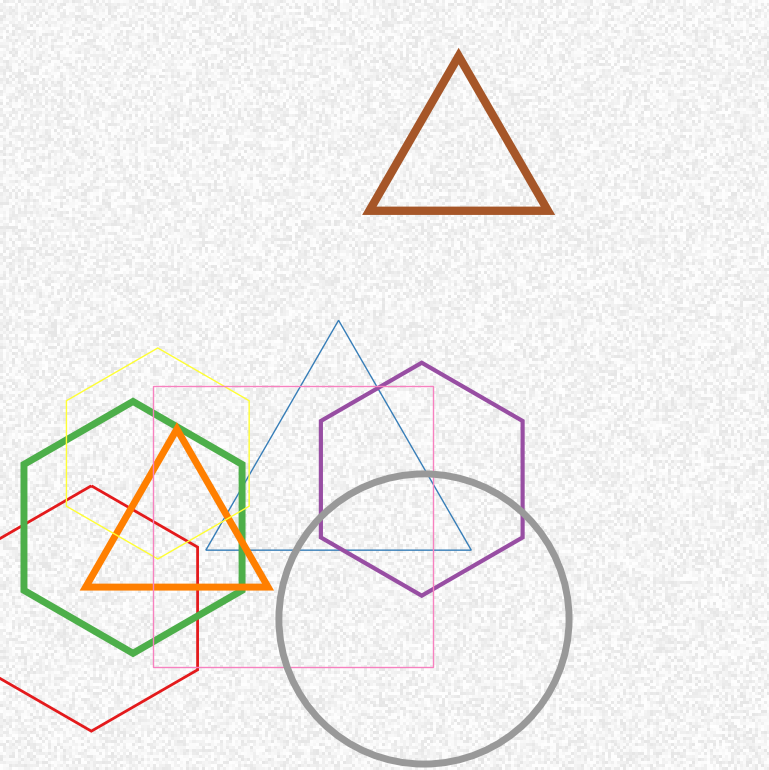[{"shape": "hexagon", "thickness": 1, "radius": 0.8, "center": [0.119, 0.21]}, {"shape": "triangle", "thickness": 0.5, "radius": 1.0, "center": [0.44, 0.385]}, {"shape": "hexagon", "thickness": 2.5, "radius": 0.82, "center": [0.173, 0.315]}, {"shape": "hexagon", "thickness": 1.5, "radius": 0.76, "center": [0.548, 0.378]}, {"shape": "triangle", "thickness": 2.5, "radius": 0.68, "center": [0.23, 0.306]}, {"shape": "hexagon", "thickness": 0.5, "radius": 0.69, "center": [0.205, 0.411]}, {"shape": "triangle", "thickness": 3, "radius": 0.67, "center": [0.596, 0.793]}, {"shape": "square", "thickness": 0.5, "radius": 0.91, "center": [0.381, 0.316]}, {"shape": "circle", "thickness": 2.5, "radius": 0.94, "center": [0.551, 0.196]}]